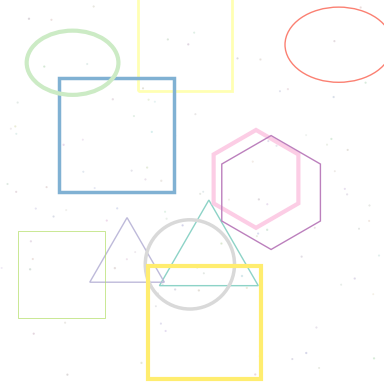[{"shape": "triangle", "thickness": 1, "radius": 0.74, "center": [0.542, 0.332]}, {"shape": "square", "thickness": 2, "radius": 0.61, "center": [0.481, 0.885]}, {"shape": "triangle", "thickness": 1, "radius": 0.56, "center": [0.33, 0.323]}, {"shape": "oval", "thickness": 1, "radius": 0.7, "center": [0.88, 0.884]}, {"shape": "square", "thickness": 2.5, "radius": 0.74, "center": [0.302, 0.65]}, {"shape": "square", "thickness": 0.5, "radius": 0.56, "center": [0.16, 0.286]}, {"shape": "hexagon", "thickness": 3, "radius": 0.64, "center": [0.665, 0.535]}, {"shape": "circle", "thickness": 2.5, "radius": 0.58, "center": [0.493, 0.313]}, {"shape": "hexagon", "thickness": 1, "radius": 0.74, "center": [0.704, 0.5]}, {"shape": "oval", "thickness": 3, "radius": 0.6, "center": [0.188, 0.837]}, {"shape": "square", "thickness": 3, "radius": 0.73, "center": [0.531, 0.161]}]